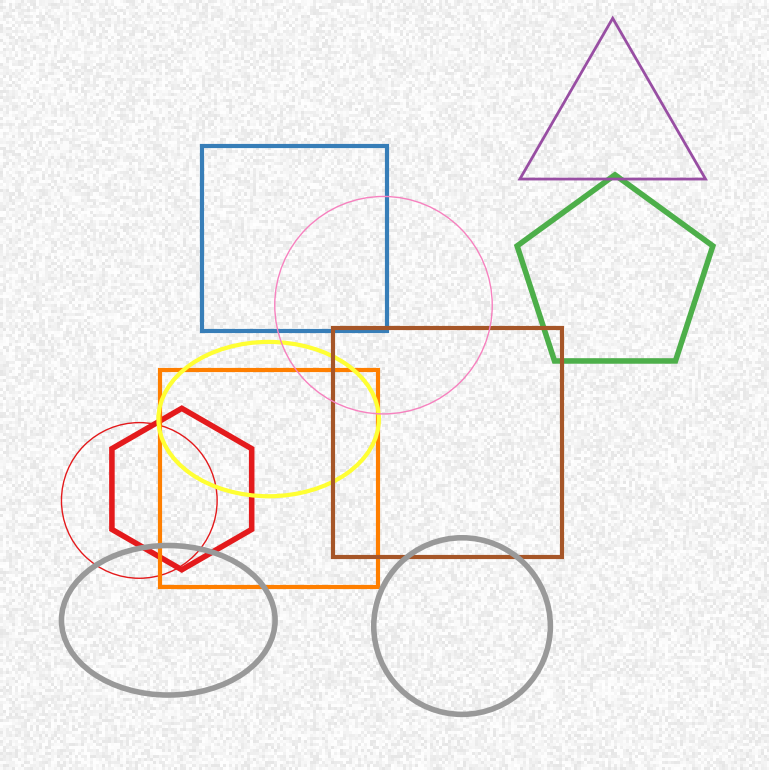[{"shape": "circle", "thickness": 0.5, "radius": 0.51, "center": [0.181, 0.35]}, {"shape": "hexagon", "thickness": 2, "radius": 0.52, "center": [0.236, 0.365]}, {"shape": "square", "thickness": 1.5, "radius": 0.6, "center": [0.382, 0.691]}, {"shape": "pentagon", "thickness": 2, "radius": 0.67, "center": [0.799, 0.639]}, {"shape": "triangle", "thickness": 1, "radius": 0.7, "center": [0.796, 0.837]}, {"shape": "square", "thickness": 1.5, "radius": 0.71, "center": [0.349, 0.379]}, {"shape": "oval", "thickness": 1.5, "radius": 0.72, "center": [0.349, 0.456]}, {"shape": "square", "thickness": 1.5, "radius": 0.74, "center": [0.581, 0.425]}, {"shape": "circle", "thickness": 0.5, "radius": 0.71, "center": [0.498, 0.604]}, {"shape": "oval", "thickness": 2, "radius": 0.69, "center": [0.219, 0.194]}, {"shape": "circle", "thickness": 2, "radius": 0.57, "center": [0.6, 0.187]}]